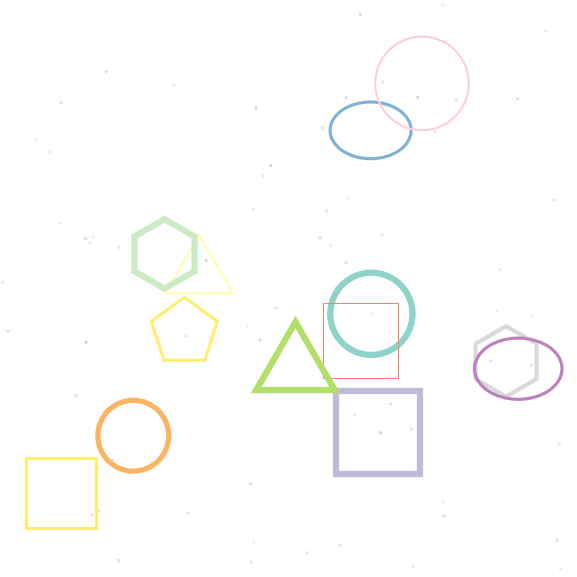[{"shape": "circle", "thickness": 3, "radius": 0.36, "center": [0.643, 0.456]}, {"shape": "triangle", "thickness": 1, "radius": 0.34, "center": [0.345, 0.525]}, {"shape": "square", "thickness": 3, "radius": 0.36, "center": [0.654, 0.25]}, {"shape": "square", "thickness": 0.5, "radius": 0.33, "center": [0.624, 0.409]}, {"shape": "oval", "thickness": 1.5, "radius": 0.35, "center": [0.642, 0.773]}, {"shape": "circle", "thickness": 2.5, "radius": 0.31, "center": [0.231, 0.245]}, {"shape": "triangle", "thickness": 3, "radius": 0.39, "center": [0.512, 0.363]}, {"shape": "circle", "thickness": 1, "radius": 0.4, "center": [0.731, 0.855]}, {"shape": "hexagon", "thickness": 2, "radius": 0.3, "center": [0.876, 0.373]}, {"shape": "oval", "thickness": 1.5, "radius": 0.38, "center": [0.897, 0.361]}, {"shape": "hexagon", "thickness": 3, "radius": 0.3, "center": [0.285, 0.56]}, {"shape": "pentagon", "thickness": 1.5, "radius": 0.3, "center": [0.319, 0.424]}, {"shape": "square", "thickness": 1.5, "radius": 0.3, "center": [0.106, 0.145]}]